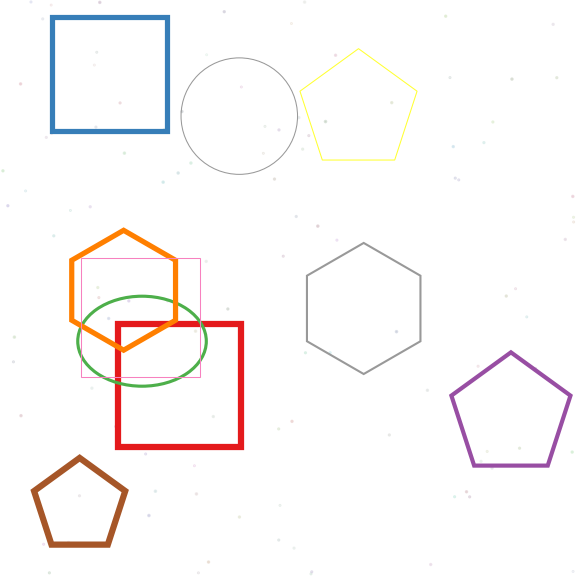[{"shape": "square", "thickness": 3, "radius": 0.53, "center": [0.311, 0.331]}, {"shape": "square", "thickness": 2.5, "radius": 0.49, "center": [0.19, 0.871]}, {"shape": "oval", "thickness": 1.5, "radius": 0.56, "center": [0.246, 0.408]}, {"shape": "pentagon", "thickness": 2, "radius": 0.54, "center": [0.885, 0.281]}, {"shape": "hexagon", "thickness": 2.5, "radius": 0.52, "center": [0.214, 0.497]}, {"shape": "pentagon", "thickness": 0.5, "radius": 0.53, "center": [0.621, 0.808]}, {"shape": "pentagon", "thickness": 3, "radius": 0.41, "center": [0.138, 0.123]}, {"shape": "square", "thickness": 0.5, "radius": 0.51, "center": [0.243, 0.45]}, {"shape": "circle", "thickness": 0.5, "radius": 0.5, "center": [0.414, 0.798]}, {"shape": "hexagon", "thickness": 1, "radius": 0.57, "center": [0.63, 0.465]}]